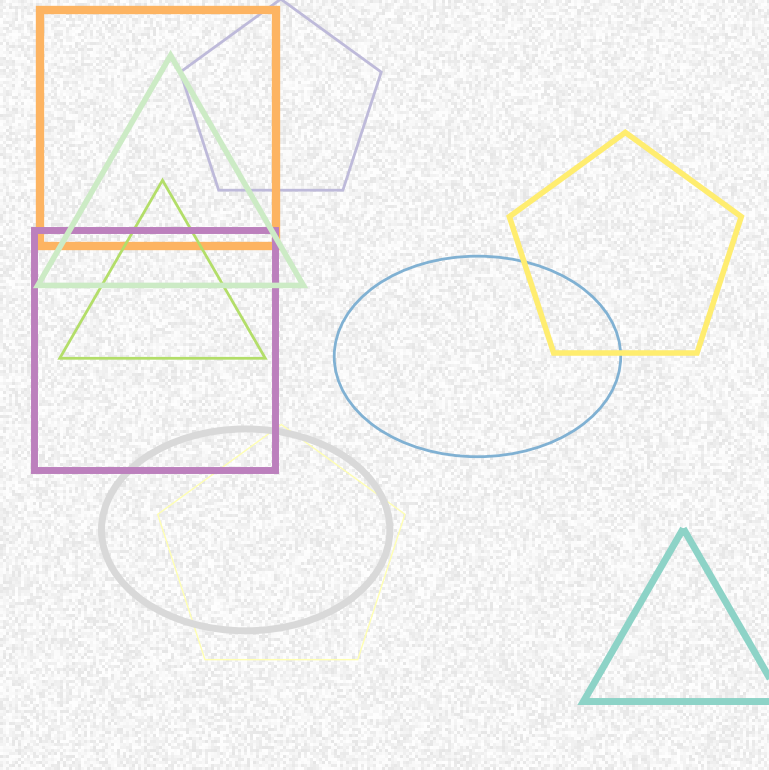[{"shape": "triangle", "thickness": 2.5, "radius": 0.75, "center": [0.887, 0.164]}, {"shape": "pentagon", "thickness": 0.5, "radius": 0.84, "center": [0.365, 0.28]}, {"shape": "pentagon", "thickness": 1, "radius": 0.69, "center": [0.365, 0.864]}, {"shape": "oval", "thickness": 1, "radius": 0.93, "center": [0.62, 0.537]}, {"shape": "square", "thickness": 3, "radius": 0.77, "center": [0.205, 0.833]}, {"shape": "triangle", "thickness": 1, "radius": 0.77, "center": [0.211, 0.612]}, {"shape": "oval", "thickness": 2.5, "radius": 0.94, "center": [0.319, 0.312]}, {"shape": "square", "thickness": 2.5, "radius": 0.78, "center": [0.201, 0.545]}, {"shape": "triangle", "thickness": 2, "radius": 1.0, "center": [0.222, 0.729]}, {"shape": "pentagon", "thickness": 2, "radius": 0.79, "center": [0.812, 0.67]}]